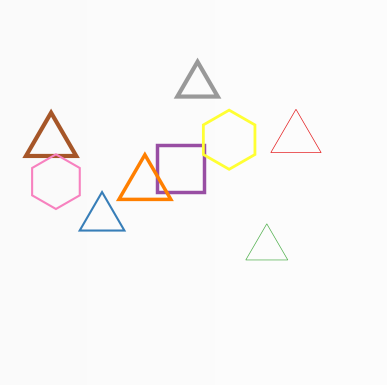[{"shape": "triangle", "thickness": 0.5, "radius": 0.37, "center": [0.764, 0.641]}, {"shape": "triangle", "thickness": 1.5, "radius": 0.33, "center": [0.263, 0.434]}, {"shape": "triangle", "thickness": 0.5, "radius": 0.31, "center": [0.688, 0.356]}, {"shape": "square", "thickness": 2.5, "radius": 0.31, "center": [0.465, 0.563]}, {"shape": "triangle", "thickness": 2.5, "radius": 0.39, "center": [0.374, 0.521]}, {"shape": "hexagon", "thickness": 2, "radius": 0.38, "center": [0.591, 0.637]}, {"shape": "triangle", "thickness": 3, "radius": 0.37, "center": [0.132, 0.632]}, {"shape": "hexagon", "thickness": 1.5, "radius": 0.35, "center": [0.144, 0.528]}, {"shape": "triangle", "thickness": 3, "radius": 0.3, "center": [0.51, 0.779]}]